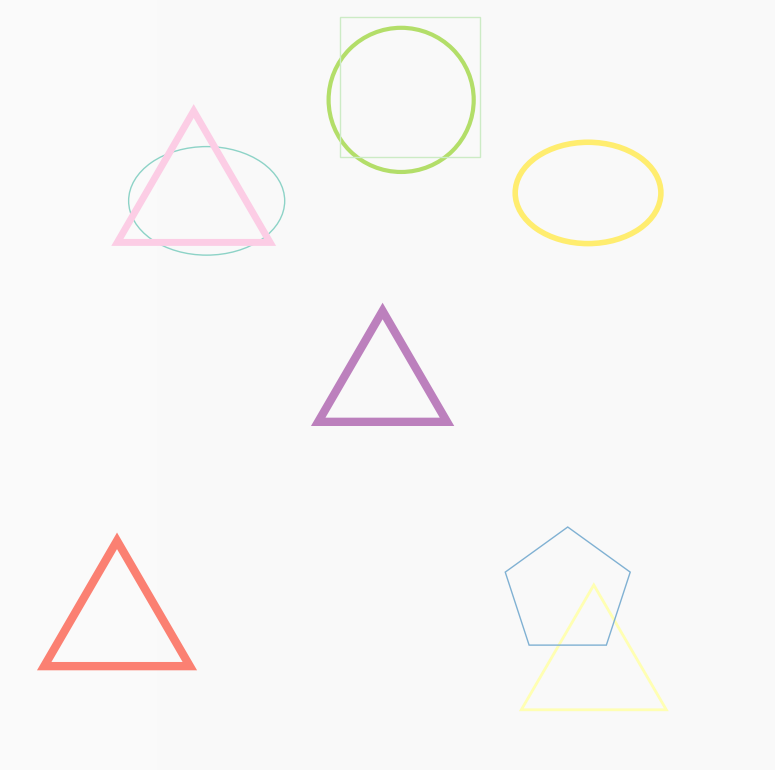[{"shape": "oval", "thickness": 0.5, "radius": 0.5, "center": [0.267, 0.739]}, {"shape": "triangle", "thickness": 1, "radius": 0.54, "center": [0.766, 0.132]}, {"shape": "triangle", "thickness": 3, "radius": 0.54, "center": [0.151, 0.189]}, {"shape": "pentagon", "thickness": 0.5, "radius": 0.42, "center": [0.733, 0.231]}, {"shape": "circle", "thickness": 1.5, "radius": 0.47, "center": [0.518, 0.87]}, {"shape": "triangle", "thickness": 2.5, "radius": 0.57, "center": [0.25, 0.742]}, {"shape": "triangle", "thickness": 3, "radius": 0.48, "center": [0.494, 0.5]}, {"shape": "square", "thickness": 0.5, "radius": 0.45, "center": [0.529, 0.887]}, {"shape": "oval", "thickness": 2, "radius": 0.47, "center": [0.759, 0.749]}]